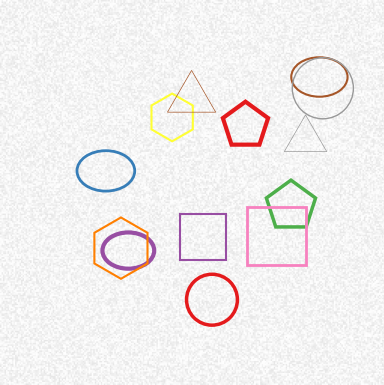[{"shape": "pentagon", "thickness": 3, "radius": 0.31, "center": [0.638, 0.674]}, {"shape": "circle", "thickness": 2.5, "radius": 0.33, "center": [0.551, 0.222]}, {"shape": "oval", "thickness": 2, "radius": 0.37, "center": [0.275, 0.556]}, {"shape": "pentagon", "thickness": 2.5, "radius": 0.34, "center": [0.756, 0.465]}, {"shape": "oval", "thickness": 3, "radius": 0.34, "center": [0.333, 0.349]}, {"shape": "square", "thickness": 1.5, "radius": 0.3, "center": [0.528, 0.384]}, {"shape": "hexagon", "thickness": 1.5, "radius": 0.4, "center": [0.314, 0.356]}, {"shape": "hexagon", "thickness": 1.5, "radius": 0.31, "center": [0.447, 0.695]}, {"shape": "triangle", "thickness": 0.5, "radius": 0.36, "center": [0.498, 0.745]}, {"shape": "oval", "thickness": 1.5, "radius": 0.37, "center": [0.83, 0.8]}, {"shape": "square", "thickness": 2, "radius": 0.38, "center": [0.717, 0.387]}, {"shape": "triangle", "thickness": 0.5, "radius": 0.32, "center": [0.794, 0.638]}, {"shape": "circle", "thickness": 1, "radius": 0.4, "center": [0.839, 0.771]}]